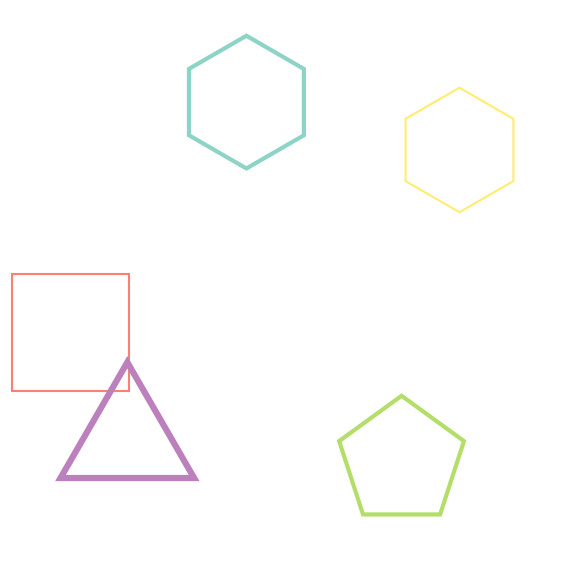[{"shape": "hexagon", "thickness": 2, "radius": 0.57, "center": [0.427, 0.822]}, {"shape": "square", "thickness": 1, "radius": 0.51, "center": [0.122, 0.424]}, {"shape": "pentagon", "thickness": 2, "radius": 0.57, "center": [0.695, 0.2]}, {"shape": "triangle", "thickness": 3, "radius": 0.67, "center": [0.22, 0.238]}, {"shape": "hexagon", "thickness": 1, "radius": 0.54, "center": [0.796, 0.739]}]